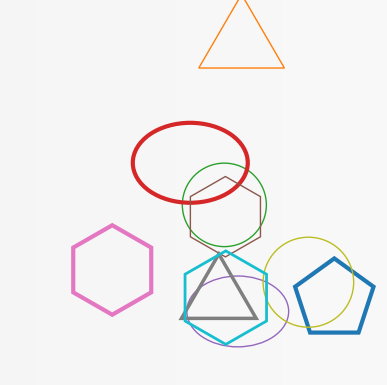[{"shape": "pentagon", "thickness": 3, "radius": 0.53, "center": [0.863, 0.222]}, {"shape": "triangle", "thickness": 1, "radius": 0.64, "center": [0.623, 0.887]}, {"shape": "circle", "thickness": 1, "radius": 0.54, "center": [0.579, 0.468]}, {"shape": "oval", "thickness": 3, "radius": 0.74, "center": [0.491, 0.577]}, {"shape": "oval", "thickness": 1, "radius": 0.66, "center": [0.614, 0.191]}, {"shape": "hexagon", "thickness": 1, "radius": 0.52, "center": [0.582, 0.437]}, {"shape": "hexagon", "thickness": 3, "radius": 0.58, "center": [0.29, 0.299]}, {"shape": "triangle", "thickness": 2.5, "radius": 0.56, "center": [0.565, 0.229]}, {"shape": "circle", "thickness": 1, "radius": 0.58, "center": [0.796, 0.267]}, {"shape": "hexagon", "thickness": 2, "radius": 0.61, "center": [0.583, 0.227]}]